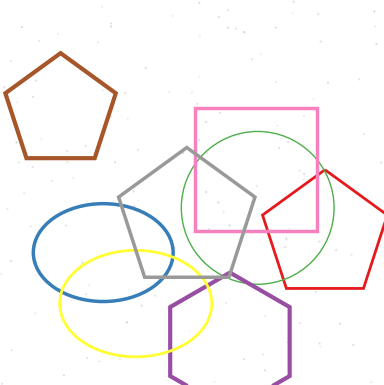[{"shape": "pentagon", "thickness": 2, "radius": 0.85, "center": [0.844, 0.389]}, {"shape": "oval", "thickness": 2.5, "radius": 0.91, "center": [0.268, 0.344]}, {"shape": "circle", "thickness": 1, "radius": 0.99, "center": [0.669, 0.46]}, {"shape": "hexagon", "thickness": 3, "radius": 0.9, "center": [0.597, 0.113]}, {"shape": "oval", "thickness": 2, "radius": 0.99, "center": [0.353, 0.211]}, {"shape": "pentagon", "thickness": 3, "radius": 0.75, "center": [0.157, 0.711]}, {"shape": "square", "thickness": 2.5, "radius": 0.8, "center": [0.665, 0.559]}, {"shape": "pentagon", "thickness": 2.5, "radius": 0.93, "center": [0.485, 0.431]}]